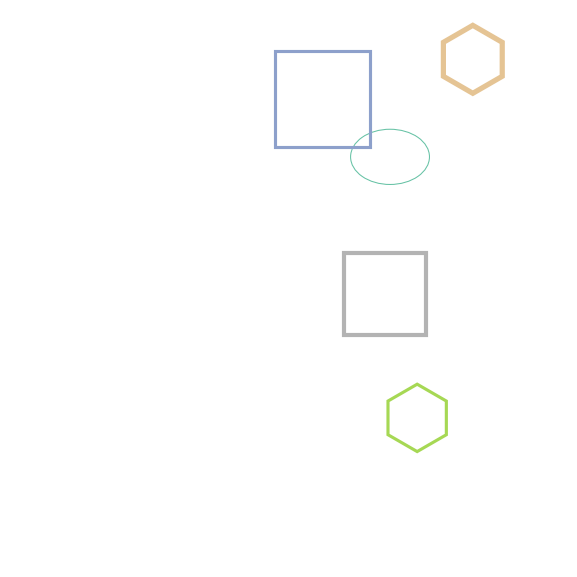[{"shape": "oval", "thickness": 0.5, "radius": 0.34, "center": [0.675, 0.728]}, {"shape": "square", "thickness": 1.5, "radius": 0.41, "center": [0.558, 0.828]}, {"shape": "hexagon", "thickness": 1.5, "radius": 0.29, "center": [0.722, 0.276]}, {"shape": "hexagon", "thickness": 2.5, "radius": 0.29, "center": [0.819, 0.896]}, {"shape": "square", "thickness": 2, "radius": 0.35, "center": [0.667, 0.49]}]